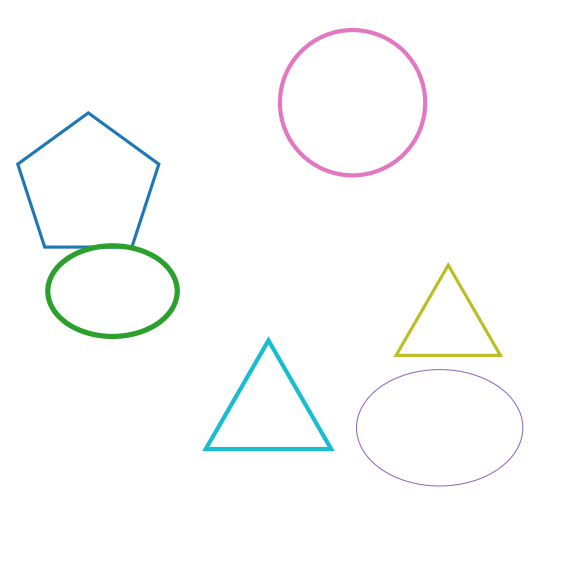[{"shape": "pentagon", "thickness": 1.5, "radius": 0.64, "center": [0.153, 0.675]}, {"shape": "oval", "thickness": 2.5, "radius": 0.56, "center": [0.195, 0.495]}, {"shape": "oval", "thickness": 0.5, "radius": 0.72, "center": [0.761, 0.258]}, {"shape": "circle", "thickness": 2, "radius": 0.63, "center": [0.61, 0.821]}, {"shape": "triangle", "thickness": 1.5, "radius": 0.52, "center": [0.776, 0.436]}, {"shape": "triangle", "thickness": 2, "radius": 0.63, "center": [0.465, 0.284]}]